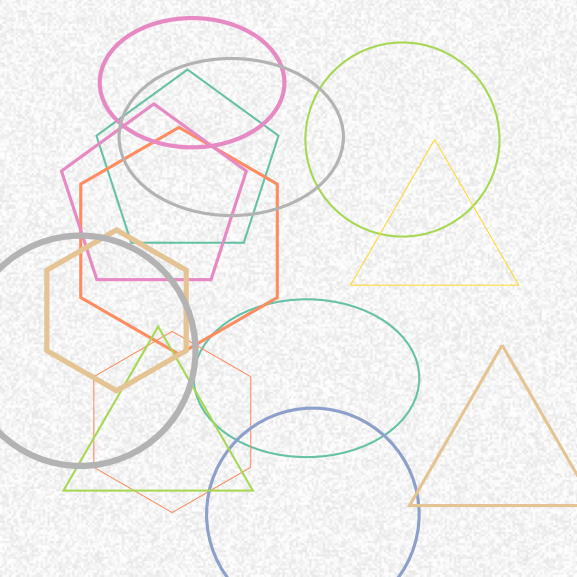[{"shape": "oval", "thickness": 1, "radius": 0.98, "center": [0.531, 0.344]}, {"shape": "pentagon", "thickness": 1, "radius": 0.83, "center": [0.325, 0.713]}, {"shape": "hexagon", "thickness": 1.5, "radius": 0.98, "center": [0.31, 0.582]}, {"shape": "hexagon", "thickness": 0.5, "radius": 0.78, "center": [0.298, 0.268]}, {"shape": "circle", "thickness": 1.5, "radius": 0.92, "center": [0.542, 0.108]}, {"shape": "oval", "thickness": 2, "radius": 0.8, "center": [0.333, 0.856]}, {"shape": "pentagon", "thickness": 1.5, "radius": 0.84, "center": [0.267, 0.651]}, {"shape": "circle", "thickness": 1, "radius": 0.84, "center": [0.697, 0.758]}, {"shape": "triangle", "thickness": 1, "radius": 0.95, "center": [0.274, 0.244]}, {"shape": "triangle", "thickness": 0.5, "radius": 0.84, "center": [0.753, 0.589]}, {"shape": "hexagon", "thickness": 2.5, "radius": 0.7, "center": [0.202, 0.462]}, {"shape": "triangle", "thickness": 1.5, "radius": 0.93, "center": [0.87, 0.216]}, {"shape": "oval", "thickness": 1.5, "radius": 0.97, "center": [0.4, 0.762]}, {"shape": "circle", "thickness": 3, "radius": 1.0, "center": [0.139, 0.392]}]